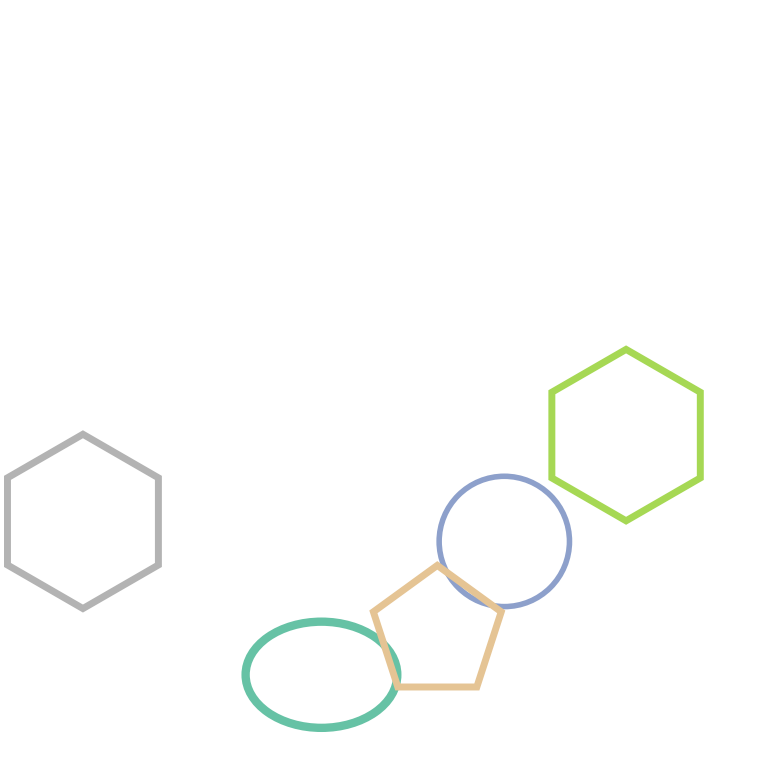[{"shape": "oval", "thickness": 3, "radius": 0.49, "center": [0.417, 0.124]}, {"shape": "circle", "thickness": 2, "radius": 0.42, "center": [0.655, 0.297]}, {"shape": "hexagon", "thickness": 2.5, "radius": 0.56, "center": [0.813, 0.435]}, {"shape": "pentagon", "thickness": 2.5, "radius": 0.44, "center": [0.568, 0.178]}, {"shape": "hexagon", "thickness": 2.5, "radius": 0.57, "center": [0.108, 0.323]}]